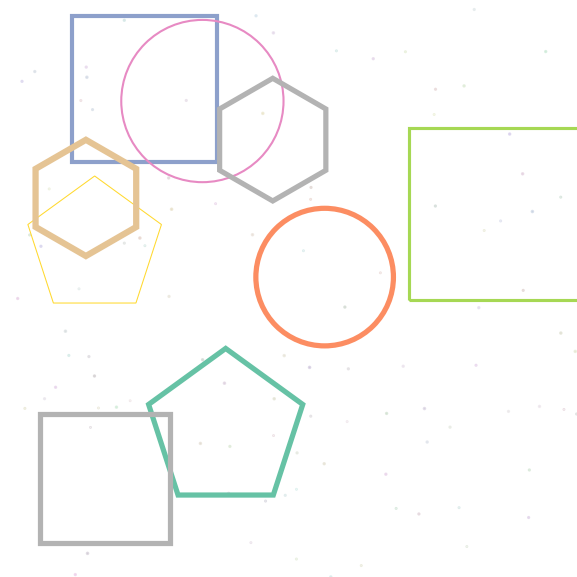[{"shape": "pentagon", "thickness": 2.5, "radius": 0.7, "center": [0.391, 0.255]}, {"shape": "circle", "thickness": 2.5, "radius": 0.6, "center": [0.562, 0.519]}, {"shape": "square", "thickness": 2, "radius": 0.63, "center": [0.25, 0.845]}, {"shape": "circle", "thickness": 1, "radius": 0.7, "center": [0.35, 0.824]}, {"shape": "square", "thickness": 1.5, "radius": 0.74, "center": [0.857, 0.629]}, {"shape": "pentagon", "thickness": 0.5, "radius": 0.61, "center": [0.164, 0.573]}, {"shape": "hexagon", "thickness": 3, "radius": 0.5, "center": [0.149, 0.656]}, {"shape": "square", "thickness": 2.5, "radius": 0.56, "center": [0.182, 0.17]}, {"shape": "hexagon", "thickness": 2.5, "radius": 0.53, "center": [0.472, 0.757]}]